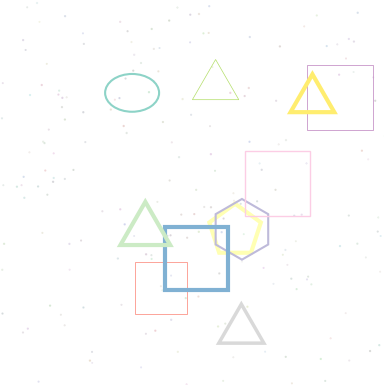[{"shape": "oval", "thickness": 1.5, "radius": 0.35, "center": [0.343, 0.759]}, {"shape": "pentagon", "thickness": 3, "radius": 0.35, "center": [0.611, 0.4]}, {"shape": "hexagon", "thickness": 1.5, "radius": 0.39, "center": [0.628, 0.404]}, {"shape": "square", "thickness": 0.5, "radius": 0.34, "center": [0.419, 0.251]}, {"shape": "square", "thickness": 3, "radius": 0.41, "center": [0.511, 0.329]}, {"shape": "triangle", "thickness": 0.5, "radius": 0.35, "center": [0.56, 0.776]}, {"shape": "square", "thickness": 1, "radius": 0.43, "center": [0.721, 0.523]}, {"shape": "triangle", "thickness": 2.5, "radius": 0.34, "center": [0.627, 0.142]}, {"shape": "square", "thickness": 0.5, "radius": 0.42, "center": [0.884, 0.747]}, {"shape": "triangle", "thickness": 3, "radius": 0.37, "center": [0.377, 0.401]}, {"shape": "triangle", "thickness": 3, "radius": 0.33, "center": [0.811, 0.741]}]